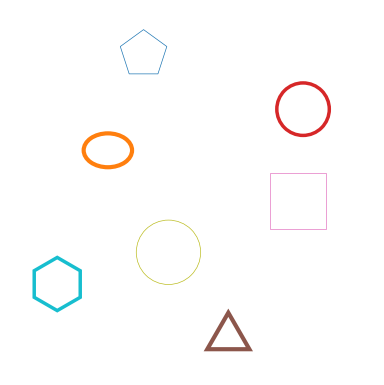[{"shape": "pentagon", "thickness": 0.5, "radius": 0.32, "center": [0.373, 0.86]}, {"shape": "oval", "thickness": 3, "radius": 0.31, "center": [0.28, 0.61]}, {"shape": "circle", "thickness": 2.5, "radius": 0.34, "center": [0.787, 0.716]}, {"shape": "triangle", "thickness": 3, "radius": 0.32, "center": [0.593, 0.125]}, {"shape": "square", "thickness": 0.5, "radius": 0.36, "center": [0.774, 0.478]}, {"shape": "circle", "thickness": 0.5, "radius": 0.42, "center": [0.438, 0.345]}, {"shape": "hexagon", "thickness": 2.5, "radius": 0.34, "center": [0.149, 0.262]}]